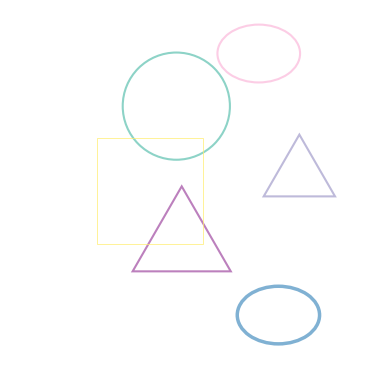[{"shape": "circle", "thickness": 1.5, "radius": 0.7, "center": [0.458, 0.724]}, {"shape": "triangle", "thickness": 1.5, "radius": 0.53, "center": [0.778, 0.543]}, {"shape": "oval", "thickness": 2.5, "radius": 0.53, "center": [0.723, 0.182]}, {"shape": "oval", "thickness": 1.5, "radius": 0.54, "center": [0.672, 0.861]}, {"shape": "triangle", "thickness": 1.5, "radius": 0.74, "center": [0.472, 0.369]}, {"shape": "square", "thickness": 0.5, "radius": 0.69, "center": [0.389, 0.503]}]